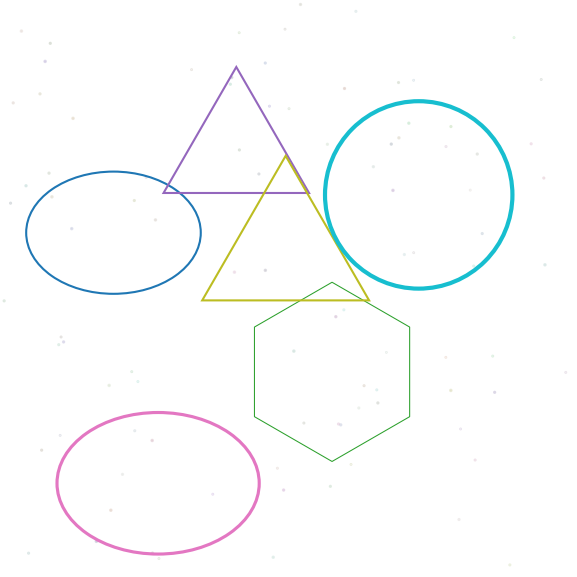[{"shape": "oval", "thickness": 1, "radius": 0.76, "center": [0.196, 0.596]}, {"shape": "hexagon", "thickness": 0.5, "radius": 0.78, "center": [0.575, 0.355]}, {"shape": "triangle", "thickness": 1, "radius": 0.73, "center": [0.409, 0.738]}, {"shape": "oval", "thickness": 1.5, "radius": 0.88, "center": [0.274, 0.162]}, {"shape": "triangle", "thickness": 1, "radius": 0.83, "center": [0.495, 0.562]}, {"shape": "circle", "thickness": 2, "radius": 0.81, "center": [0.725, 0.662]}]